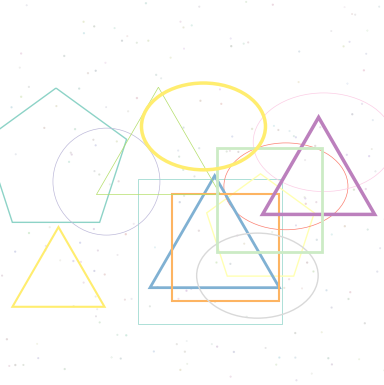[{"shape": "square", "thickness": 0.5, "radius": 0.94, "center": [0.545, 0.347]}, {"shape": "pentagon", "thickness": 1, "radius": 0.96, "center": [0.145, 0.578]}, {"shape": "pentagon", "thickness": 1, "radius": 0.73, "center": [0.677, 0.402]}, {"shape": "circle", "thickness": 0.5, "radius": 0.69, "center": [0.276, 0.528]}, {"shape": "oval", "thickness": 0.5, "radius": 0.81, "center": [0.743, 0.516]}, {"shape": "triangle", "thickness": 2, "radius": 0.97, "center": [0.558, 0.35]}, {"shape": "square", "thickness": 1.5, "radius": 0.7, "center": [0.585, 0.357]}, {"shape": "triangle", "thickness": 0.5, "radius": 0.93, "center": [0.411, 0.588]}, {"shape": "oval", "thickness": 0.5, "radius": 0.92, "center": [0.841, 0.631]}, {"shape": "oval", "thickness": 1, "radius": 0.79, "center": [0.669, 0.284]}, {"shape": "triangle", "thickness": 2.5, "radius": 0.84, "center": [0.828, 0.527]}, {"shape": "square", "thickness": 2, "radius": 0.68, "center": [0.7, 0.481]}, {"shape": "oval", "thickness": 2.5, "radius": 0.81, "center": [0.529, 0.672]}, {"shape": "triangle", "thickness": 1.5, "radius": 0.69, "center": [0.152, 0.272]}]